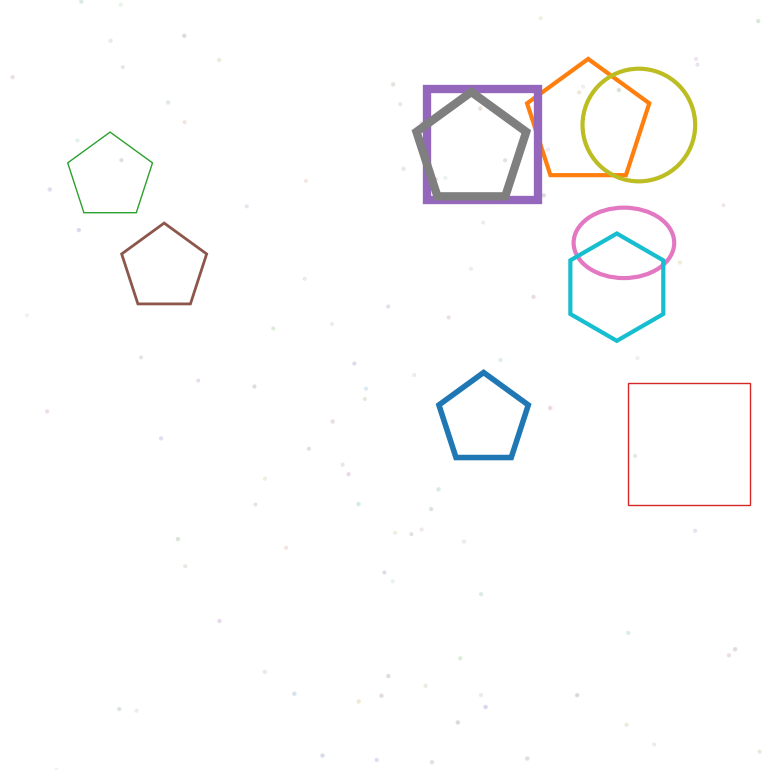[{"shape": "pentagon", "thickness": 2, "radius": 0.31, "center": [0.628, 0.455]}, {"shape": "pentagon", "thickness": 1.5, "radius": 0.42, "center": [0.764, 0.84]}, {"shape": "pentagon", "thickness": 0.5, "radius": 0.29, "center": [0.143, 0.771]}, {"shape": "square", "thickness": 0.5, "radius": 0.4, "center": [0.895, 0.423]}, {"shape": "square", "thickness": 3, "radius": 0.36, "center": [0.627, 0.812]}, {"shape": "pentagon", "thickness": 1, "radius": 0.29, "center": [0.213, 0.652]}, {"shape": "oval", "thickness": 1.5, "radius": 0.33, "center": [0.81, 0.685]}, {"shape": "pentagon", "thickness": 3, "radius": 0.37, "center": [0.612, 0.806]}, {"shape": "circle", "thickness": 1.5, "radius": 0.37, "center": [0.83, 0.838]}, {"shape": "hexagon", "thickness": 1.5, "radius": 0.35, "center": [0.801, 0.627]}]